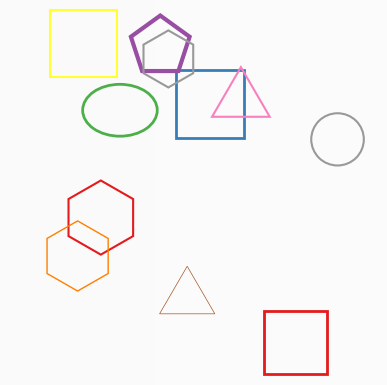[{"shape": "hexagon", "thickness": 1.5, "radius": 0.48, "center": [0.26, 0.435]}, {"shape": "square", "thickness": 2, "radius": 0.41, "center": [0.763, 0.11]}, {"shape": "square", "thickness": 2, "radius": 0.44, "center": [0.541, 0.73]}, {"shape": "oval", "thickness": 2, "radius": 0.48, "center": [0.31, 0.714]}, {"shape": "pentagon", "thickness": 3, "radius": 0.4, "center": [0.414, 0.88]}, {"shape": "hexagon", "thickness": 1, "radius": 0.46, "center": [0.2, 0.335]}, {"shape": "square", "thickness": 1.5, "radius": 0.43, "center": [0.215, 0.888]}, {"shape": "triangle", "thickness": 0.5, "radius": 0.41, "center": [0.483, 0.226]}, {"shape": "triangle", "thickness": 1.5, "radius": 0.43, "center": [0.622, 0.74]}, {"shape": "hexagon", "thickness": 1.5, "radius": 0.37, "center": [0.434, 0.847]}, {"shape": "circle", "thickness": 1.5, "radius": 0.34, "center": [0.871, 0.638]}]